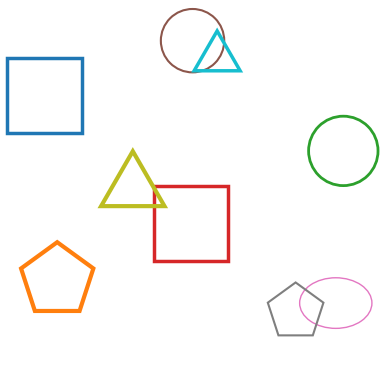[{"shape": "square", "thickness": 2.5, "radius": 0.49, "center": [0.117, 0.752]}, {"shape": "pentagon", "thickness": 3, "radius": 0.49, "center": [0.149, 0.272]}, {"shape": "circle", "thickness": 2, "radius": 0.45, "center": [0.892, 0.608]}, {"shape": "square", "thickness": 2.5, "radius": 0.48, "center": [0.496, 0.419]}, {"shape": "circle", "thickness": 1.5, "radius": 0.41, "center": [0.5, 0.894]}, {"shape": "oval", "thickness": 1, "radius": 0.47, "center": [0.872, 0.213]}, {"shape": "pentagon", "thickness": 1.5, "radius": 0.38, "center": [0.768, 0.19]}, {"shape": "triangle", "thickness": 3, "radius": 0.48, "center": [0.345, 0.512]}, {"shape": "triangle", "thickness": 2.5, "radius": 0.34, "center": [0.564, 0.851]}]